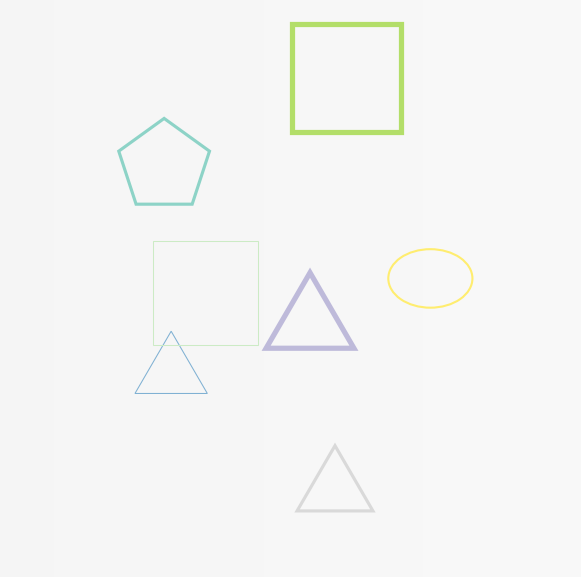[{"shape": "pentagon", "thickness": 1.5, "radius": 0.41, "center": [0.282, 0.712]}, {"shape": "triangle", "thickness": 2.5, "radius": 0.44, "center": [0.533, 0.44]}, {"shape": "triangle", "thickness": 0.5, "radius": 0.36, "center": [0.294, 0.354]}, {"shape": "square", "thickness": 2.5, "radius": 0.47, "center": [0.596, 0.864]}, {"shape": "triangle", "thickness": 1.5, "radius": 0.38, "center": [0.576, 0.152]}, {"shape": "square", "thickness": 0.5, "radius": 0.45, "center": [0.354, 0.491]}, {"shape": "oval", "thickness": 1, "radius": 0.36, "center": [0.74, 0.517]}]